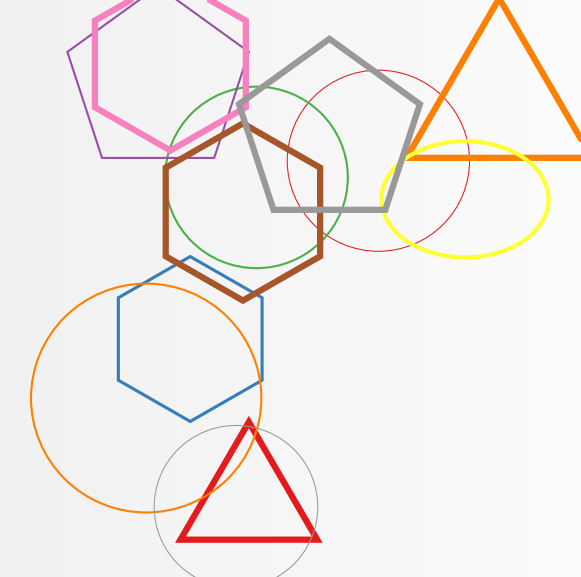[{"shape": "triangle", "thickness": 3, "radius": 0.68, "center": [0.428, 0.133]}, {"shape": "circle", "thickness": 0.5, "radius": 0.78, "center": [0.651, 0.721]}, {"shape": "hexagon", "thickness": 1.5, "radius": 0.71, "center": [0.327, 0.412]}, {"shape": "circle", "thickness": 1, "radius": 0.79, "center": [0.441, 0.692]}, {"shape": "pentagon", "thickness": 1, "radius": 0.82, "center": [0.272, 0.858]}, {"shape": "triangle", "thickness": 3, "radius": 0.92, "center": [0.859, 0.818]}, {"shape": "circle", "thickness": 1, "radius": 0.99, "center": [0.251, 0.31]}, {"shape": "oval", "thickness": 2, "radius": 0.72, "center": [0.8, 0.654]}, {"shape": "hexagon", "thickness": 3, "radius": 0.77, "center": [0.418, 0.632]}, {"shape": "hexagon", "thickness": 3, "radius": 0.75, "center": [0.293, 0.888]}, {"shape": "pentagon", "thickness": 3, "radius": 0.82, "center": [0.567, 0.768]}, {"shape": "circle", "thickness": 0.5, "radius": 0.7, "center": [0.406, 0.122]}]